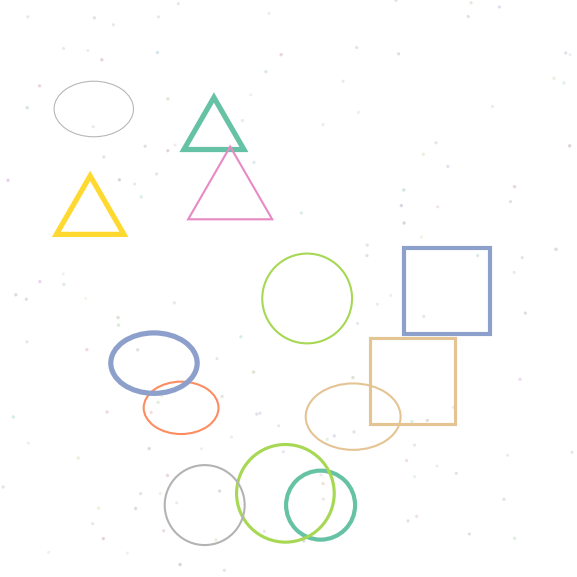[{"shape": "circle", "thickness": 2, "radius": 0.3, "center": [0.555, 0.124]}, {"shape": "triangle", "thickness": 2.5, "radius": 0.3, "center": [0.37, 0.77]}, {"shape": "oval", "thickness": 1, "radius": 0.32, "center": [0.314, 0.293]}, {"shape": "square", "thickness": 2, "radius": 0.37, "center": [0.774, 0.495]}, {"shape": "oval", "thickness": 2.5, "radius": 0.37, "center": [0.267, 0.37]}, {"shape": "triangle", "thickness": 1, "radius": 0.42, "center": [0.399, 0.661]}, {"shape": "circle", "thickness": 1.5, "radius": 0.42, "center": [0.494, 0.145]}, {"shape": "circle", "thickness": 1, "radius": 0.39, "center": [0.532, 0.482]}, {"shape": "triangle", "thickness": 2.5, "radius": 0.34, "center": [0.156, 0.627]}, {"shape": "square", "thickness": 1.5, "radius": 0.37, "center": [0.714, 0.339]}, {"shape": "oval", "thickness": 1, "radius": 0.41, "center": [0.612, 0.278]}, {"shape": "oval", "thickness": 0.5, "radius": 0.34, "center": [0.162, 0.81]}, {"shape": "circle", "thickness": 1, "radius": 0.35, "center": [0.354, 0.125]}]